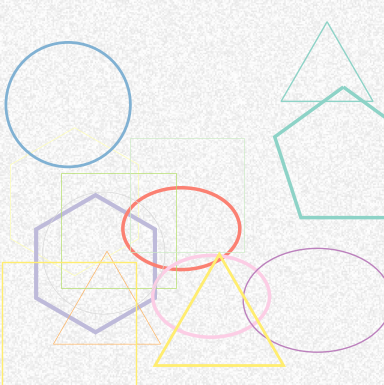[{"shape": "pentagon", "thickness": 2.5, "radius": 0.94, "center": [0.892, 0.586]}, {"shape": "triangle", "thickness": 1, "radius": 0.69, "center": [0.85, 0.806]}, {"shape": "hexagon", "thickness": 0.5, "radius": 0.96, "center": [0.194, 0.476]}, {"shape": "hexagon", "thickness": 3, "radius": 0.89, "center": [0.248, 0.315]}, {"shape": "oval", "thickness": 2.5, "radius": 0.76, "center": [0.471, 0.406]}, {"shape": "circle", "thickness": 2, "radius": 0.81, "center": [0.177, 0.728]}, {"shape": "triangle", "thickness": 0.5, "radius": 0.8, "center": [0.278, 0.187]}, {"shape": "square", "thickness": 0.5, "radius": 0.74, "center": [0.307, 0.401]}, {"shape": "oval", "thickness": 2.5, "radius": 0.76, "center": [0.548, 0.23]}, {"shape": "circle", "thickness": 0.5, "radius": 0.79, "center": [0.27, 0.343]}, {"shape": "oval", "thickness": 1, "radius": 0.96, "center": [0.824, 0.22]}, {"shape": "square", "thickness": 0.5, "radius": 0.74, "center": [0.486, 0.493]}, {"shape": "triangle", "thickness": 2, "radius": 0.96, "center": [0.57, 0.147]}, {"shape": "square", "thickness": 1, "radius": 0.87, "center": [0.18, 0.145]}]